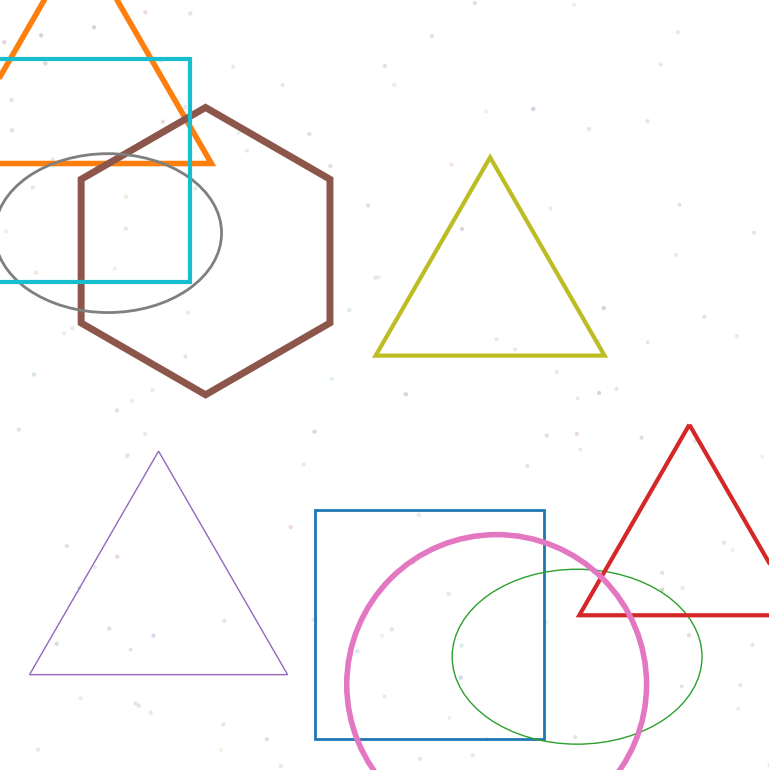[{"shape": "square", "thickness": 1, "radius": 0.74, "center": [0.558, 0.189]}, {"shape": "triangle", "thickness": 2, "radius": 0.98, "center": [0.105, 0.886]}, {"shape": "oval", "thickness": 0.5, "radius": 0.81, "center": [0.749, 0.147]}, {"shape": "triangle", "thickness": 1.5, "radius": 0.83, "center": [0.895, 0.283]}, {"shape": "triangle", "thickness": 0.5, "radius": 0.97, "center": [0.206, 0.221]}, {"shape": "hexagon", "thickness": 2.5, "radius": 0.93, "center": [0.267, 0.674]}, {"shape": "circle", "thickness": 2, "radius": 0.97, "center": [0.645, 0.111]}, {"shape": "oval", "thickness": 1, "radius": 0.74, "center": [0.14, 0.697]}, {"shape": "triangle", "thickness": 1.5, "radius": 0.86, "center": [0.637, 0.624]}, {"shape": "square", "thickness": 1.5, "radius": 0.72, "center": [0.102, 0.778]}]